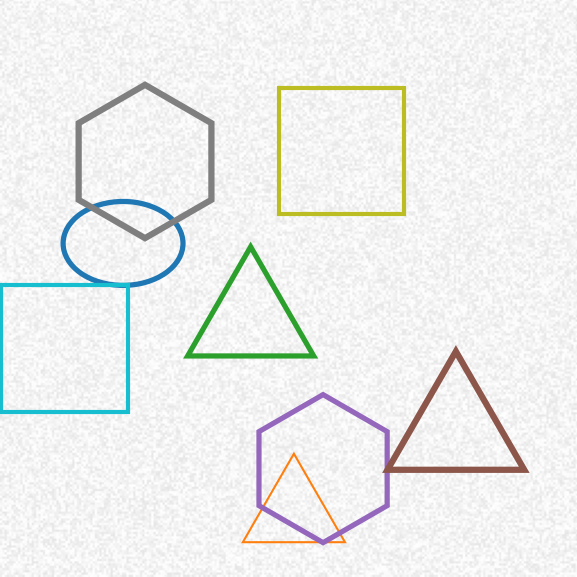[{"shape": "oval", "thickness": 2.5, "radius": 0.52, "center": [0.213, 0.578]}, {"shape": "triangle", "thickness": 1, "radius": 0.51, "center": [0.509, 0.111]}, {"shape": "triangle", "thickness": 2.5, "radius": 0.63, "center": [0.434, 0.446]}, {"shape": "hexagon", "thickness": 2.5, "radius": 0.64, "center": [0.559, 0.188]}, {"shape": "triangle", "thickness": 3, "radius": 0.68, "center": [0.789, 0.254]}, {"shape": "hexagon", "thickness": 3, "radius": 0.66, "center": [0.251, 0.72]}, {"shape": "square", "thickness": 2, "radius": 0.55, "center": [0.591, 0.737]}, {"shape": "square", "thickness": 2, "radius": 0.55, "center": [0.112, 0.395]}]